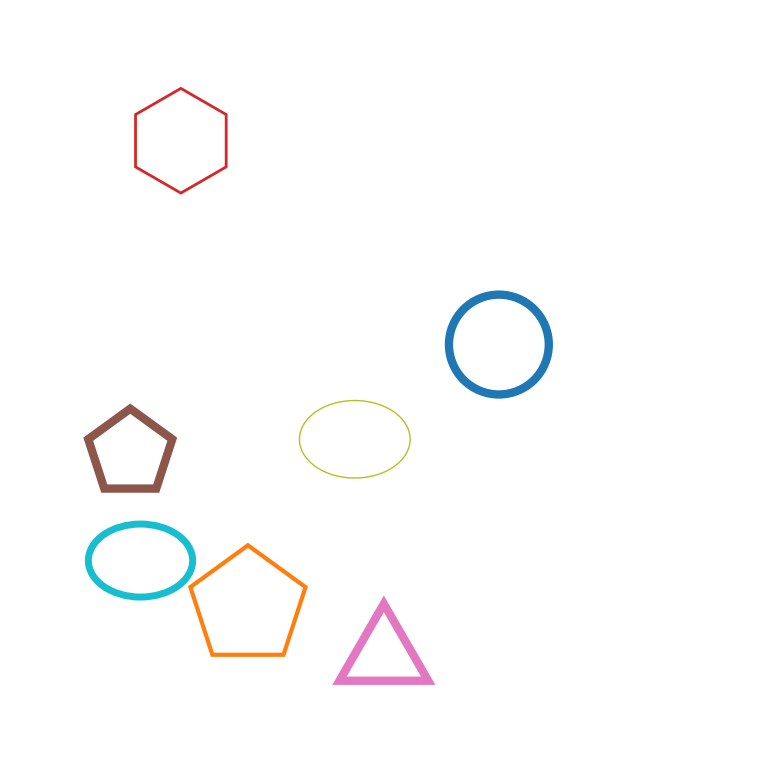[{"shape": "circle", "thickness": 3, "radius": 0.32, "center": [0.648, 0.553]}, {"shape": "pentagon", "thickness": 1.5, "radius": 0.39, "center": [0.322, 0.213]}, {"shape": "hexagon", "thickness": 1, "radius": 0.34, "center": [0.235, 0.817]}, {"shape": "pentagon", "thickness": 3, "radius": 0.29, "center": [0.169, 0.412]}, {"shape": "triangle", "thickness": 3, "radius": 0.33, "center": [0.498, 0.149]}, {"shape": "oval", "thickness": 0.5, "radius": 0.36, "center": [0.461, 0.43]}, {"shape": "oval", "thickness": 2.5, "radius": 0.34, "center": [0.182, 0.272]}]